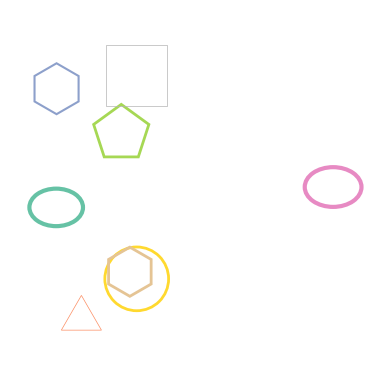[{"shape": "oval", "thickness": 3, "radius": 0.35, "center": [0.146, 0.461]}, {"shape": "triangle", "thickness": 0.5, "radius": 0.3, "center": [0.211, 0.173]}, {"shape": "hexagon", "thickness": 1.5, "radius": 0.33, "center": [0.147, 0.77]}, {"shape": "oval", "thickness": 3, "radius": 0.37, "center": [0.865, 0.514]}, {"shape": "pentagon", "thickness": 2, "radius": 0.38, "center": [0.315, 0.653]}, {"shape": "circle", "thickness": 2, "radius": 0.41, "center": [0.355, 0.276]}, {"shape": "hexagon", "thickness": 2, "radius": 0.32, "center": [0.337, 0.294]}, {"shape": "square", "thickness": 0.5, "radius": 0.4, "center": [0.354, 0.804]}]